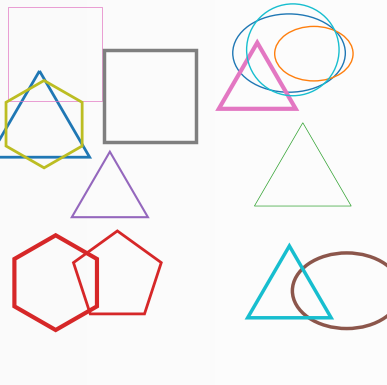[{"shape": "triangle", "thickness": 2, "radius": 0.75, "center": [0.102, 0.666]}, {"shape": "oval", "thickness": 1, "radius": 0.73, "center": [0.746, 0.862]}, {"shape": "oval", "thickness": 1, "radius": 0.51, "center": [0.81, 0.861]}, {"shape": "triangle", "thickness": 0.5, "radius": 0.72, "center": [0.781, 0.537]}, {"shape": "pentagon", "thickness": 2, "radius": 0.6, "center": [0.303, 0.281]}, {"shape": "hexagon", "thickness": 3, "radius": 0.62, "center": [0.144, 0.266]}, {"shape": "triangle", "thickness": 1.5, "radius": 0.57, "center": [0.284, 0.493]}, {"shape": "oval", "thickness": 2.5, "radius": 0.7, "center": [0.895, 0.245]}, {"shape": "square", "thickness": 0.5, "radius": 0.61, "center": [0.142, 0.859]}, {"shape": "triangle", "thickness": 3, "radius": 0.57, "center": [0.664, 0.775]}, {"shape": "square", "thickness": 2.5, "radius": 0.59, "center": [0.387, 0.751]}, {"shape": "hexagon", "thickness": 2, "radius": 0.57, "center": [0.114, 0.677]}, {"shape": "circle", "thickness": 1, "radius": 0.6, "center": [0.756, 0.871]}, {"shape": "triangle", "thickness": 2.5, "radius": 0.62, "center": [0.747, 0.237]}]